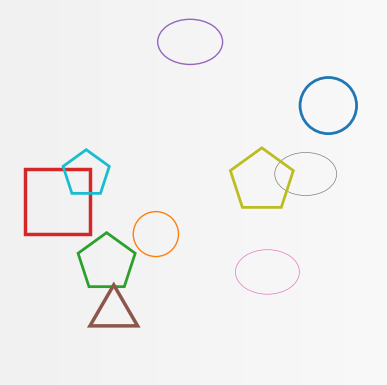[{"shape": "circle", "thickness": 2, "radius": 0.36, "center": [0.847, 0.726]}, {"shape": "circle", "thickness": 1, "radius": 0.29, "center": [0.402, 0.392]}, {"shape": "pentagon", "thickness": 2, "radius": 0.39, "center": [0.275, 0.318]}, {"shape": "square", "thickness": 2.5, "radius": 0.42, "center": [0.148, 0.476]}, {"shape": "oval", "thickness": 1, "radius": 0.42, "center": [0.491, 0.891]}, {"shape": "triangle", "thickness": 2.5, "radius": 0.35, "center": [0.294, 0.189]}, {"shape": "oval", "thickness": 0.5, "radius": 0.41, "center": [0.69, 0.294]}, {"shape": "oval", "thickness": 0.5, "radius": 0.4, "center": [0.789, 0.548]}, {"shape": "pentagon", "thickness": 2, "radius": 0.43, "center": [0.676, 0.531]}, {"shape": "pentagon", "thickness": 2, "radius": 0.31, "center": [0.222, 0.548]}]